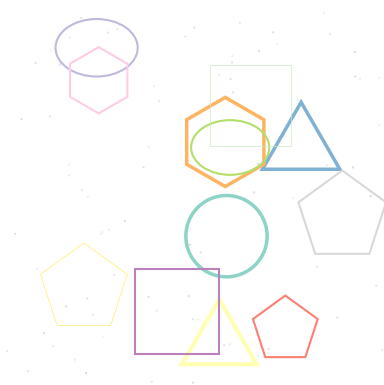[{"shape": "circle", "thickness": 2.5, "radius": 0.53, "center": [0.588, 0.387]}, {"shape": "triangle", "thickness": 3, "radius": 0.56, "center": [0.57, 0.11]}, {"shape": "oval", "thickness": 1.5, "radius": 0.53, "center": [0.251, 0.876]}, {"shape": "pentagon", "thickness": 1.5, "radius": 0.44, "center": [0.741, 0.144]}, {"shape": "triangle", "thickness": 2.5, "radius": 0.58, "center": [0.782, 0.618]}, {"shape": "hexagon", "thickness": 2.5, "radius": 0.58, "center": [0.585, 0.631]}, {"shape": "oval", "thickness": 1.5, "radius": 0.51, "center": [0.598, 0.617]}, {"shape": "hexagon", "thickness": 1.5, "radius": 0.43, "center": [0.256, 0.791]}, {"shape": "pentagon", "thickness": 1.5, "radius": 0.6, "center": [0.889, 0.437]}, {"shape": "square", "thickness": 1.5, "radius": 0.55, "center": [0.46, 0.191]}, {"shape": "square", "thickness": 0.5, "radius": 0.53, "center": [0.651, 0.726]}, {"shape": "pentagon", "thickness": 0.5, "radius": 0.59, "center": [0.218, 0.251]}]